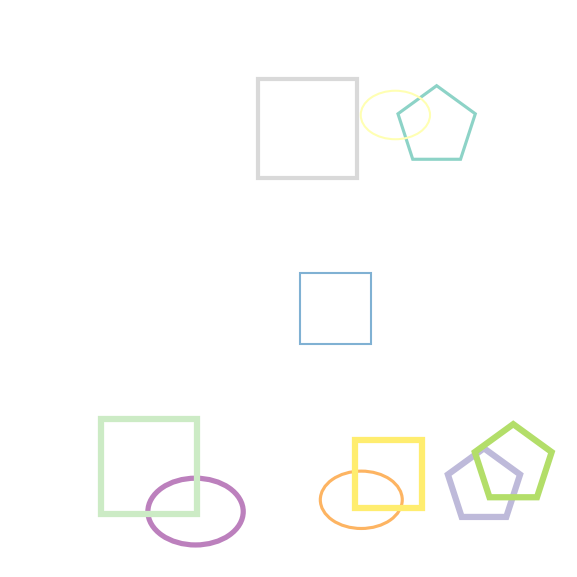[{"shape": "pentagon", "thickness": 1.5, "radius": 0.35, "center": [0.756, 0.78]}, {"shape": "oval", "thickness": 1, "radius": 0.3, "center": [0.685, 0.8]}, {"shape": "pentagon", "thickness": 3, "radius": 0.33, "center": [0.838, 0.157]}, {"shape": "square", "thickness": 1, "radius": 0.31, "center": [0.581, 0.465]}, {"shape": "oval", "thickness": 1.5, "radius": 0.35, "center": [0.626, 0.134]}, {"shape": "pentagon", "thickness": 3, "radius": 0.35, "center": [0.889, 0.195]}, {"shape": "square", "thickness": 2, "radius": 0.43, "center": [0.532, 0.777]}, {"shape": "oval", "thickness": 2.5, "radius": 0.41, "center": [0.339, 0.113]}, {"shape": "square", "thickness": 3, "radius": 0.41, "center": [0.258, 0.192]}, {"shape": "square", "thickness": 3, "radius": 0.29, "center": [0.673, 0.179]}]